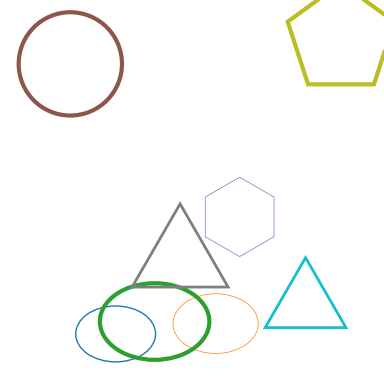[{"shape": "oval", "thickness": 1, "radius": 0.52, "center": [0.3, 0.133]}, {"shape": "oval", "thickness": 0.5, "radius": 0.55, "center": [0.56, 0.159]}, {"shape": "oval", "thickness": 3, "radius": 0.71, "center": [0.402, 0.165]}, {"shape": "hexagon", "thickness": 0.5, "radius": 0.52, "center": [0.622, 0.437]}, {"shape": "circle", "thickness": 3, "radius": 0.67, "center": [0.183, 0.834]}, {"shape": "triangle", "thickness": 2, "radius": 0.72, "center": [0.468, 0.326]}, {"shape": "pentagon", "thickness": 3, "radius": 0.73, "center": [0.886, 0.899]}, {"shape": "triangle", "thickness": 2, "radius": 0.61, "center": [0.794, 0.21]}]